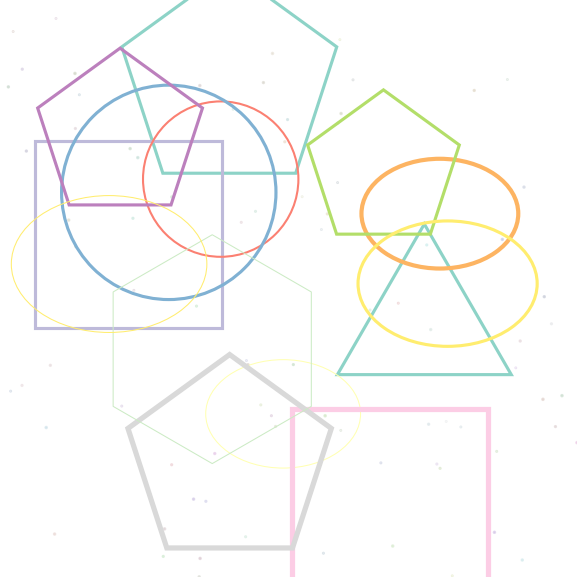[{"shape": "triangle", "thickness": 1.5, "radius": 0.87, "center": [0.735, 0.437]}, {"shape": "pentagon", "thickness": 1.5, "radius": 0.98, "center": [0.397, 0.857]}, {"shape": "oval", "thickness": 0.5, "radius": 0.67, "center": [0.49, 0.282]}, {"shape": "square", "thickness": 1.5, "radius": 0.81, "center": [0.222, 0.593]}, {"shape": "circle", "thickness": 1, "radius": 0.67, "center": [0.382, 0.689]}, {"shape": "circle", "thickness": 1.5, "radius": 0.93, "center": [0.292, 0.666]}, {"shape": "oval", "thickness": 2, "radius": 0.68, "center": [0.762, 0.629]}, {"shape": "pentagon", "thickness": 1.5, "radius": 0.69, "center": [0.664, 0.705]}, {"shape": "square", "thickness": 2.5, "radius": 0.85, "center": [0.676, 0.121]}, {"shape": "pentagon", "thickness": 2.5, "radius": 0.93, "center": [0.398, 0.2]}, {"shape": "pentagon", "thickness": 1.5, "radius": 0.75, "center": [0.208, 0.766]}, {"shape": "hexagon", "thickness": 0.5, "radius": 0.99, "center": [0.368, 0.395]}, {"shape": "oval", "thickness": 0.5, "radius": 0.85, "center": [0.189, 0.542]}, {"shape": "oval", "thickness": 1.5, "radius": 0.78, "center": [0.775, 0.508]}]